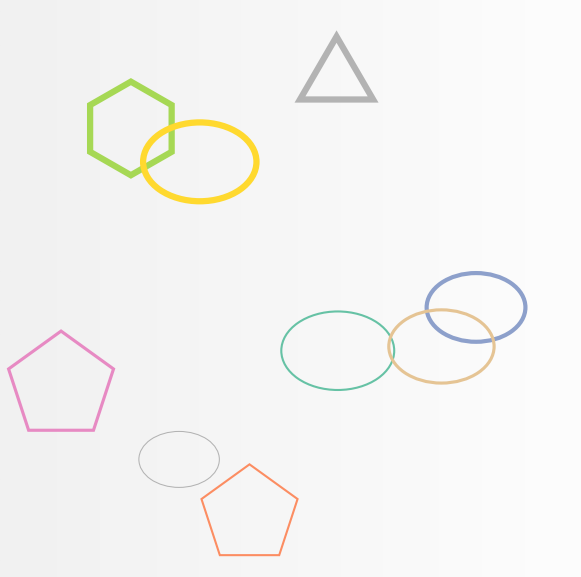[{"shape": "oval", "thickness": 1, "radius": 0.49, "center": [0.581, 0.392]}, {"shape": "pentagon", "thickness": 1, "radius": 0.43, "center": [0.429, 0.108]}, {"shape": "oval", "thickness": 2, "radius": 0.42, "center": [0.819, 0.467]}, {"shape": "pentagon", "thickness": 1.5, "radius": 0.47, "center": [0.105, 0.331]}, {"shape": "hexagon", "thickness": 3, "radius": 0.4, "center": [0.225, 0.777]}, {"shape": "oval", "thickness": 3, "radius": 0.49, "center": [0.344, 0.719]}, {"shape": "oval", "thickness": 1.5, "radius": 0.45, "center": [0.759, 0.399]}, {"shape": "oval", "thickness": 0.5, "radius": 0.35, "center": [0.308, 0.204]}, {"shape": "triangle", "thickness": 3, "radius": 0.36, "center": [0.579, 0.863]}]